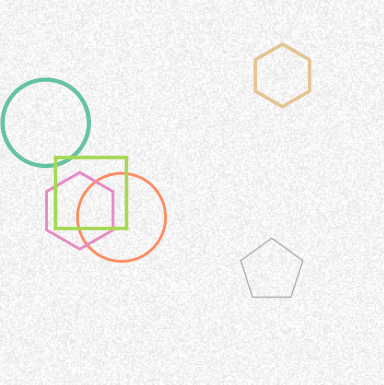[{"shape": "circle", "thickness": 3, "radius": 0.56, "center": [0.119, 0.681]}, {"shape": "circle", "thickness": 2, "radius": 0.57, "center": [0.316, 0.435]}, {"shape": "hexagon", "thickness": 2, "radius": 0.5, "center": [0.207, 0.453]}, {"shape": "square", "thickness": 2.5, "radius": 0.46, "center": [0.235, 0.5]}, {"shape": "hexagon", "thickness": 2.5, "radius": 0.41, "center": [0.734, 0.804]}, {"shape": "pentagon", "thickness": 1, "radius": 0.42, "center": [0.706, 0.297]}]